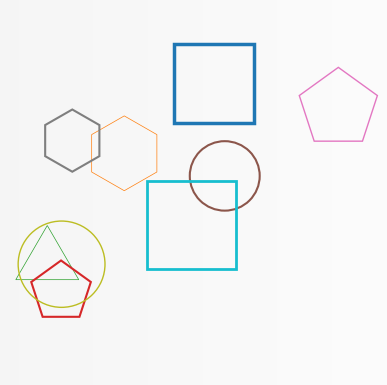[{"shape": "square", "thickness": 2.5, "radius": 0.51, "center": [0.552, 0.784]}, {"shape": "hexagon", "thickness": 0.5, "radius": 0.49, "center": [0.321, 0.602]}, {"shape": "triangle", "thickness": 0.5, "radius": 0.47, "center": [0.122, 0.32]}, {"shape": "pentagon", "thickness": 1.5, "radius": 0.4, "center": [0.158, 0.243]}, {"shape": "circle", "thickness": 1.5, "radius": 0.45, "center": [0.58, 0.543]}, {"shape": "pentagon", "thickness": 1, "radius": 0.53, "center": [0.873, 0.719]}, {"shape": "hexagon", "thickness": 1.5, "radius": 0.4, "center": [0.187, 0.635]}, {"shape": "circle", "thickness": 1, "radius": 0.56, "center": [0.159, 0.314]}, {"shape": "square", "thickness": 2, "radius": 0.57, "center": [0.494, 0.416]}]